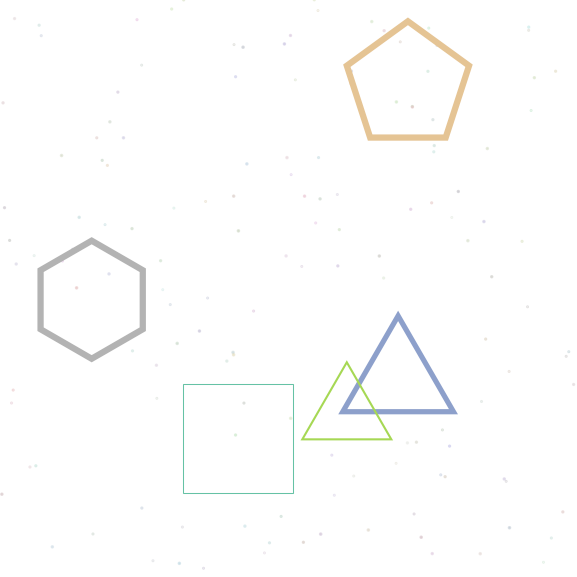[{"shape": "square", "thickness": 0.5, "radius": 0.47, "center": [0.412, 0.239]}, {"shape": "triangle", "thickness": 2.5, "radius": 0.55, "center": [0.689, 0.342]}, {"shape": "triangle", "thickness": 1, "radius": 0.44, "center": [0.601, 0.283]}, {"shape": "pentagon", "thickness": 3, "radius": 0.56, "center": [0.706, 0.851]}, {"shape": "hexagon", "thickness": 3, "radius": 0.51, "center": [0.159, 0.48]}]